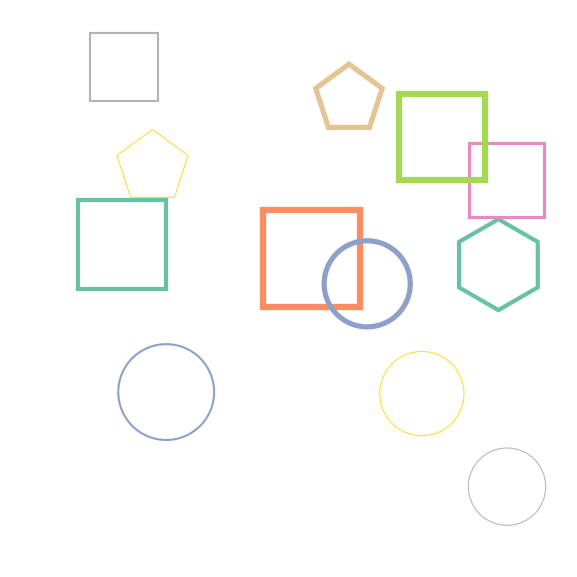[{"shape": "square", "thickness": 2, "radius": 0.38, "center": [0.211, 0.576]}, {"shape": "hexagon", "thickness": 2, "radius": 0.39, "center": [0.863, 0.541]}, {"shape": "square", "thickness": 3, "radius": 0.42, "center": [0.539, 0.551]}, {"shape": "circle", "thickness": 2.5, "radius": 0.37, "center": [0.636, 0.508]}, {"shape": "circle", "thickness": 1, "radius": 0.41, "center": [0.288, 0.32]}, {"shape": "square", "thickness": 1.5, "radius": 0.32, "center": [0.877, 0.687]}, {"shape": "square", "thickness": 3, "radius": 0.37, "center": [0.766, 0.762]}, {"shape": "circle", "thickness": 0.5, "radius": 0.36, "center": [0.731, 0.318]}, {"shape": "pentagon", "thickness": 0.5, "radius": 0.32, "center": [0.264, 0.71]}, {"shape": "pentagon", "thickness": 2.5, "radius": 0.3, "center": [0.604, 0.827]}, {"shape": "square", "thickness": 1, "radius": 0.29, "center": [0.215, 0.884]}, {"shape": "circle", "thickness": 0.5, "radius": 0.33, "center": [0.878, 0.156]}]